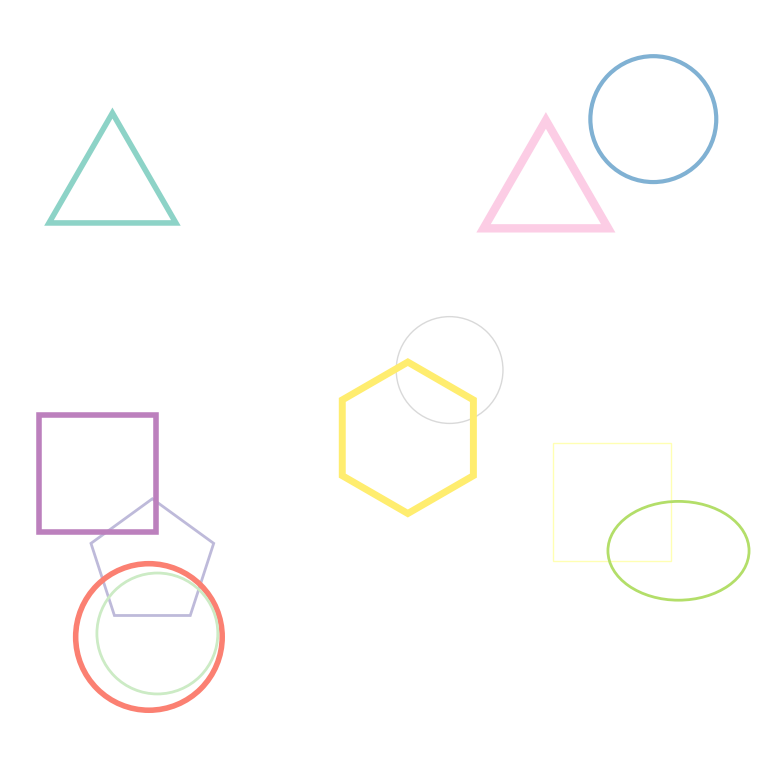[{"shape": "triangle", "thickness": 2, "radius": 0.48, "center": [0.146, 0.758]}, {"shape": "square", "thickness": 0.5, "radius": 0.38, "center": [0.795, 0.348]}, {"shape": "pentagon", "thickness": 1, "radius": 0.42, "center": [0.198, 0.268]}, {"shape": "circle", "thickness": 2, "radius": 0.48, "center": [0.193, 0.173]}, {"shape": "circle", "thickness": 1.5, "radius": 0.41, "center": [0.848, 0.845]}, {"shape": "oval", "thickness": 1, "radius": 0.46, "center": [0.881, 0.285]}, {"shape": "triangle", "thickness": 3, "radius": 0.47, "center": [0.709, 0.75]}, {"shape": "circle", "thickness": 0.5, "radius": 0.35, "center": [0.584, 0.519]}, {"shape": "square", "thickness": 2, "radius": 0.38, "center": [0.127, 0.385]}, {"shape": "circle", "thickness": 1, "radius": 0.39, "center": [0.204, 0.177]}, {"shape": "hexagon", "thickness": 2.5, "radius": 0.49, "center": [0.53, 0.431]}]